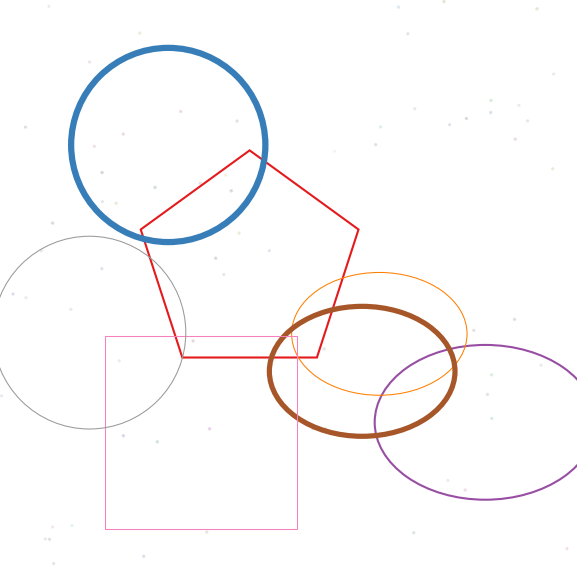[{"shape": "pentagon", "thickness": 1, "radius": 0.99, "center": [0.432, 0.54]}, {"shape": "circle", "thickness": 3, "radius": 0.84, "center": [0.291, 0.748]}, {"shape": "oval", "thickness": 1, "radius": 0.96, "center": [0.84, 0.268]}, {"shape": "oval", "thickness": 0.5, "radius": 0.76, "center": [0.657, 0.421]}, {"shape": "oval", "thickness": 2.5, "radius": 0.8, "center": [0.627, 0.356]}, {"shape": "square", "thickness": 0.5, "radius": 0.83, "center": [0.348, 0.25]}, {"shape": "circle", "thickness": 0.5, "radius": 0.83, "center": [0.155, 0.423]}]